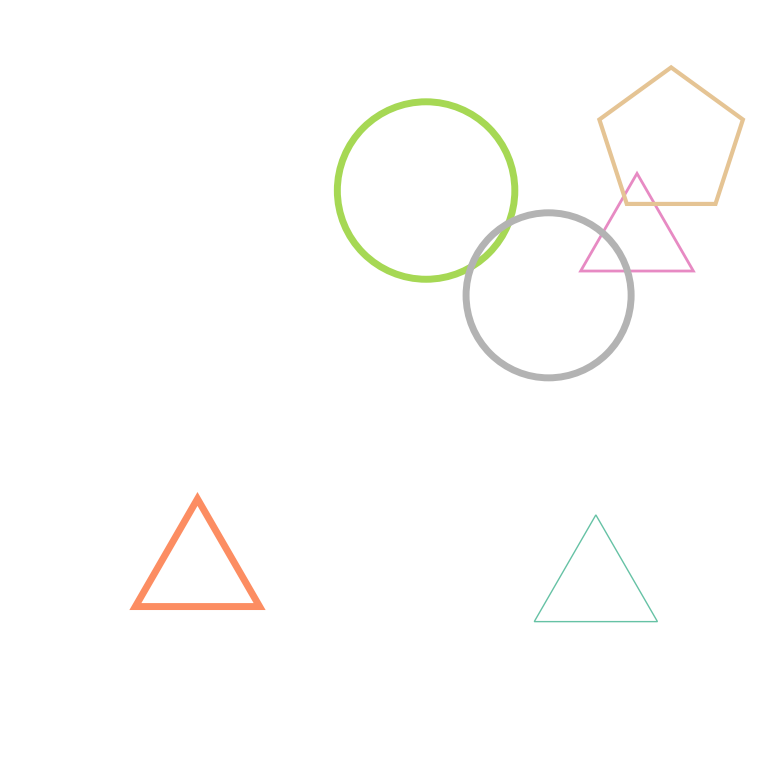[{"shape": "triangle", "thickness": 0.5, "radius": 0.46, "center": [0.774, 0.239]}, {"shape": "triangle", "thickness": 2.5, "radius": 0.47, "center": [0.256, 0.259]}, {"shape": "triangle", "thickness": 1, "radius": 0.42, "center": [0.827, 0.69]}, {"shape": "circle", "thickness": 2.5, "radius": 0.58, "center": [0.553, 0.753]}, {"shape": "pentagon", "thickness": 1.5, "radius": 0.49, "center": [0.872, 0.814]}, {"shape": "circle", "thickness": 2.5, "radius": 0.54, "center": [0.712, 0.616]}]